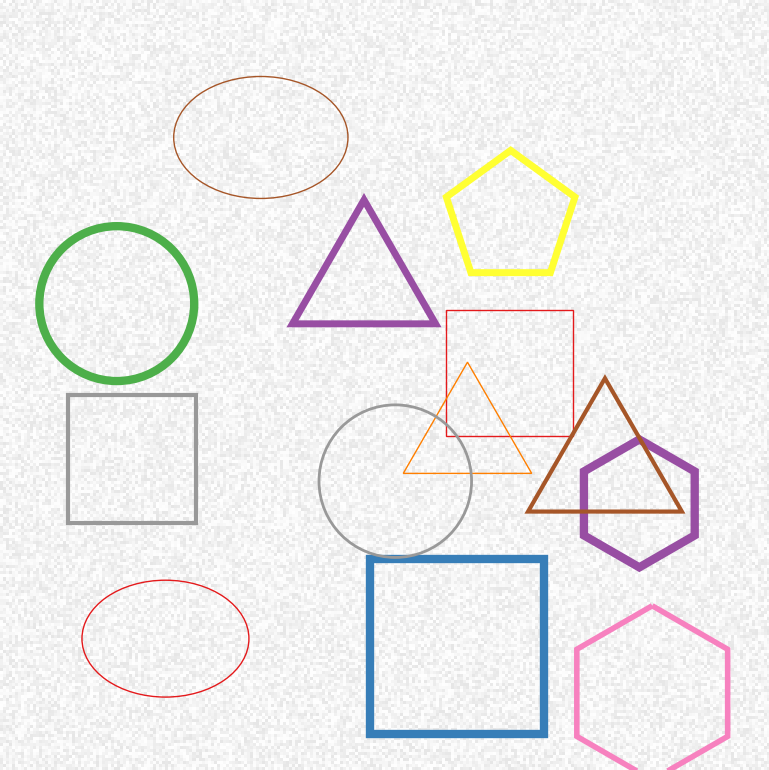[{"shape": "square", "thickness": 0.5, "radius": 0.41, "center": [0.662, 0.516]}, {"shape": "oval", "thickness": 0.5, "radius": 0.54, "center": [0.215, 0.171]}, {"shape": "square", "thickness": 3, "radius": 0.57, "center": [0.593, 0.16]}, {"shape": "circle", "thickness": 3, "radius": 0.5, "center": [0.152, 0.606]}, {"shape": "hexagon", "thickness": 3, "radius": 0.42, "center": [0.83, 0.346]}, {"shape": "triangle", "thickness": 2.5, "radius": 0.54, "center": [0.473, 0.633]}, {"shape": "triangle", "thickness": 0.5, "radius": 0.48, "center": [0.607, 0.433]}, {"shape": "pentagon", "thickness": 2.5, "radius": 0.44, "center": [0.663, 0.717]}, {"shape": "triangle", "thickness": 1.5, "radius": 0.58, "center": [0.786, 0.393]}, {"shape": "oval", "thickness": 0.5, "radius": 0.57, "center": [0.339, 0.821]}, {"shape": "hexagon", "thickness": 2, "radius": 0.57, "center": [0.847, 0.1]}, {"shape": "square", "thickness": 1.5, "radius": 0.42, "center": [0.171, 0.404]}, {"shape": "circle", "thickness": 1, "radius": 0.5, "center": [0.513, 0.375]}]